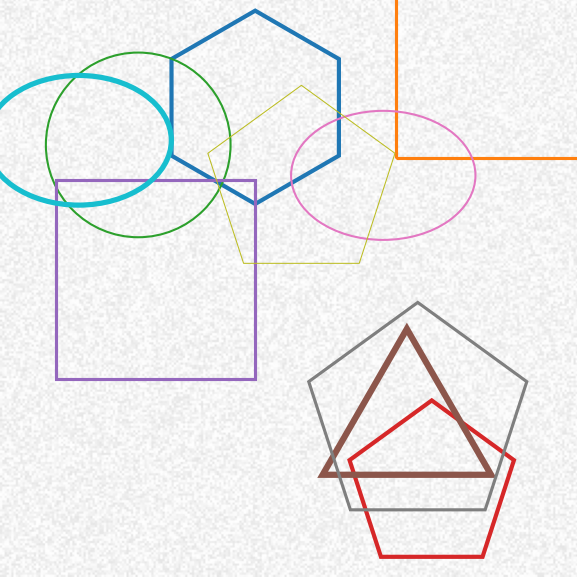[{"shape": "hexagon", "thickness": 2, "radius": 0.84, "center": [0.442, 0.813]}, {"shape": "square", "thickness": 1.5, "radius": 0.87, "center": [0.861, 0.9]}, {"shape": "circle", "thickness": 1, "radius": 0.8, "center": [0.239, 0.748]}, {"shape": "pentagon", "thickness": 2, "radius": 0.75, "center": [0.748, 0.156]}, {"shape": "square", "thickness": 1.5, "radius": 0.86, "center": [0.269, 0.515]}, {"shape": "triangle", "thickness": 3, "radius": 0.84, "center": [0.705, 0.261]}, {"shape": "oval", "thickness": 1, "radius": 0.8, "center": [0.664, 0.695]}, {"shape": "pentagon", "thickness": 1.5, "radius": 0.99, "center": [0.723, 0.277]}, {"shape": "pentagon", "thickness": 0.5, "radius": 0.85, "center": [0.522, 0.681]}, {"shape": "oval", "thickness": 2.5, "radius": 0.8, "center": [0.136, 0.756]}]